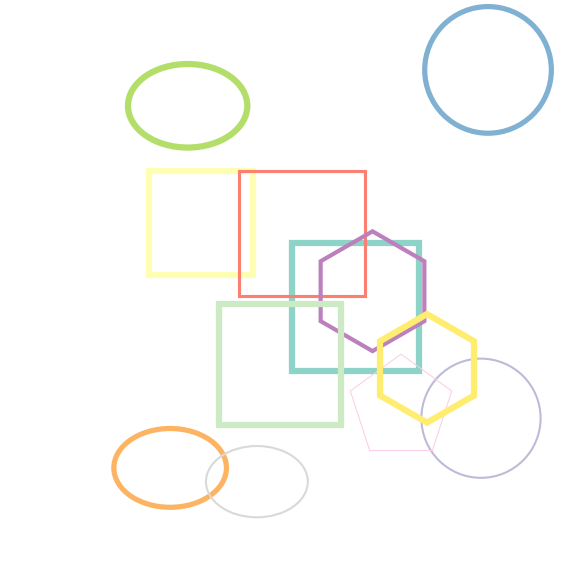[{"shape": "square", "thickness": 3, "radius": 0.55, "center": [0.616, 0.468]}, {"shape": "square", "thickness": 3, "radius": 0.45, "center": [0.348, 0.613]}, {"shape": "circle", "thickness": 1, "radius": 0.52, "center": [0.833, 0.275]}, {"shape": "square", "thickness": 1.5, "radius": 0.54, "center": [0.522, 0.595]}, {"shape": "circle", "thickness": 2.5, "radius": 0.55, "center": [0.845, 0.878]}, {"shape": "oval", "thickness": 2.5, "radius": 0.49, "center": [0.295, 0.189]}, {"shape": "oval", "thickness": 3, "radius": 0.52, "center": [0.325, 0.816]}, {"shape": "pentagon", "thickness": 0.5, "radius": 0.46, "center": [0.694, 0.294]}, {"shape": "oval", "thickness": 1, "radius": 0.44, "center": [0.445, 0.165]}, {"shape": "hexagon", "thickness": 2, "radius": 0.52, "center": [0.645, 0.495]}, {"shape": "square", "thickness": 3, "radius": 0.53, "center": [0.485, 0.368]}, {"shape": "hexagon", "thickness": 3, "radius": 0.47, "center": [0.739, 0.361]}]